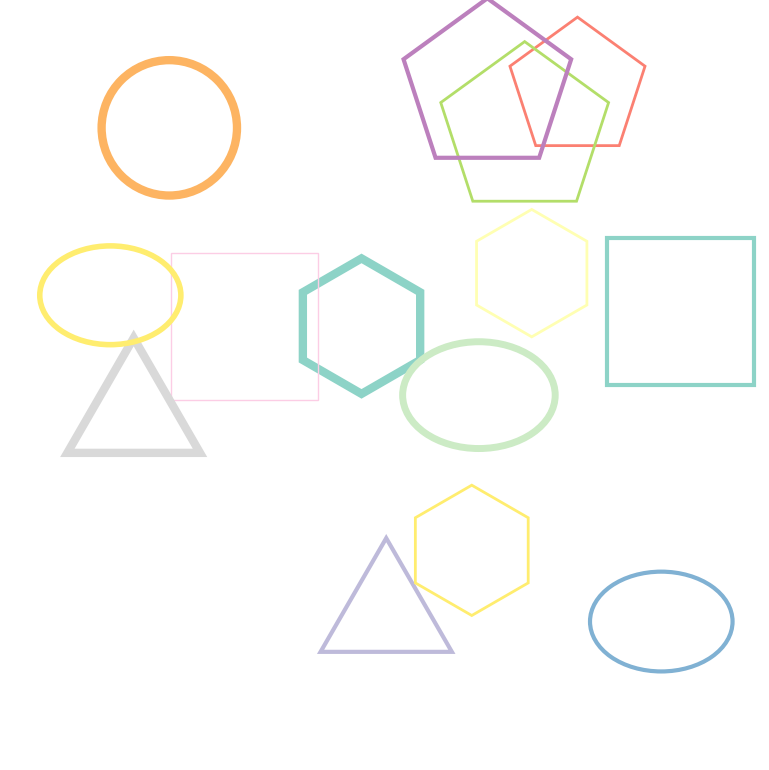[{"shape": "hexagon", "thickness": 3, "radius": 0.44, "center": [0.47, 0.576]}, {"shape": "square", "thickness": 1.5, "radius": 0.48, "center": [0.883, 0.596]}, {"shape": "hexagon", "thickness": 1, "radius": 0.41, "center": [0.691, 0.645]}, {"shape": "triangle", "thickness": 1.5, "radius": 0.49, "center": [0.502, 0.203]}, {"shape": "pentagon", "thickness": 1, "radius": 0.46, "center": [0.75, 0.885]}, {"shape": "oval", "thickness": 1.5, "radius": 0.46, "center": [0.859, 0.193]}, {"shape": "circle", "thickness": 3, "radius": 0.44, "center": [0.22, 0.834]}, {"shape": "pentagon", "thickness": 1, "radius": 0.57, "center": [0.681, 0.831]}, {"shape": "square", "thickness": 0.5, "radius": 0.48, "center": [0.317, 0.576]}, {"shape": "triangle", "thickness": 3, "radius": 0.5, "center": [0.174, 0.462]}, {"shape": "pentagon", "thickness": 1.5, "radius": 0.57, "center": [0.633, 0.888]}, {"shape": "oval", "thickness": 2.5, "radius": 0.5, "center": [0.622, 0.487]}, {"shape": "oval", "thickness": 2, "radius": 0.46, "center": [0.143, 0.617]}, {"shape": "hexagon", "thickness": 1, "radius": 0.42, "center": [0.613, 0.285]}]